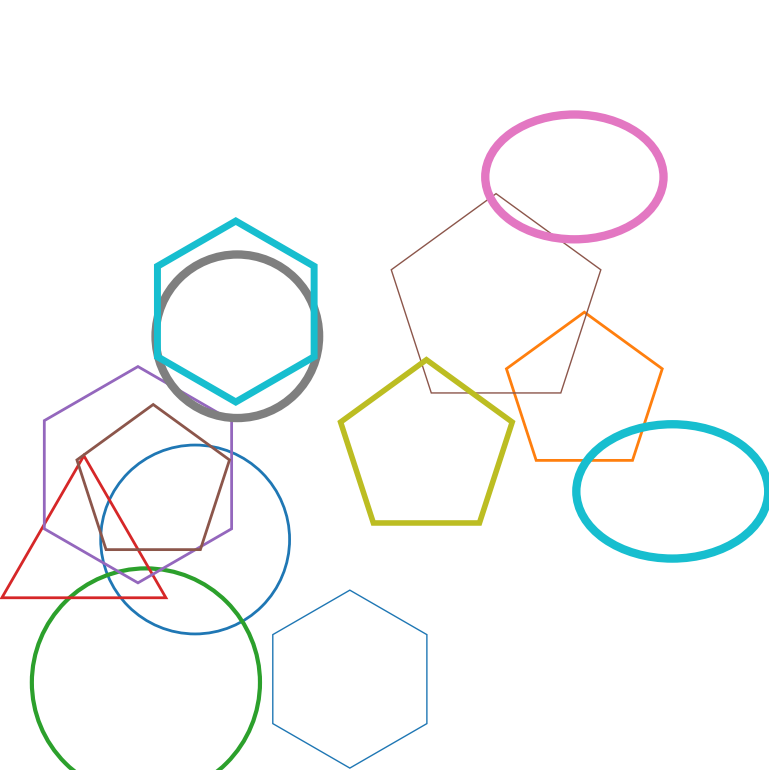[{"shape": "hexagon", "thickness": 0.5, "radius": 0.58, "center": [0.454, 0.118]}, {"shape": "circle", "thickness": 1, "radius": 0.61, "center": [0.253, 0.299]}, {"shape": "pentagon", "thickness": 1, "radius": 0.53, "center": [0.759, 0.488]}, {"shape": "circle", "thickness": 1.5, "radius": 0.74, "center": [0.19, 0.114]}, {"shape": "triangle", "thickness": 1, "radius": 0.61, "center": [0.109, 0.285]}, {"shape": "hexagon", "thickness": 1, "radius": 0.7, "center": [0.179, 0.383]}, {"shape": "pentagon", "thickness": 1, "radius": 0.52, "center": [0.199, 0.37]}, {"shape": "pentagon", "thickness": 0.5, "radius": 0.72, "center": [0.644, 0.605]}, {"shape": "oval", "thickness": 3, "radius": 0.58, "center": [0.746, 0.77]}, {"shape": "circle", "thickness": 3, "radius": 0.53, "center": [0.308, 0.563]}, {"shape": "pentagon", "thickness": 2, "radius": 0.59, "center": [0.554, 0.416]}, {"shape": "oval", "thickness": 3, "radius": 0.62, "center": [0.873, 0.362]}, {"shape": "hexagon", "thickness": 2.5, "radius": 0.59, "center": [0.306, 0.595]}]